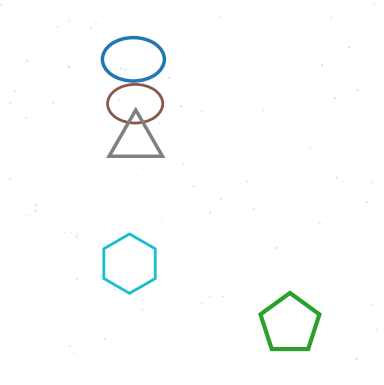[{"shape": "oval", "thickness": 2.5, "radius": 0.4, "center": [0.346, 0.846]}, {"shape": "pentagon", "thickness": 3, "radius": 0.4, "center": [0.753, 0.159]}, {"shape": "oval", "thickness": 2, "radius": 0.36, "center": [0.351, 0.731]}, {"shape": "triangle", "thickness": 2.5, "radius": 0.4, "center": [0.353, 0.634]}, {"shape": "hexagon", "thickness": 2, "radius": 0.39, "center": [0.336, 0.315]}]